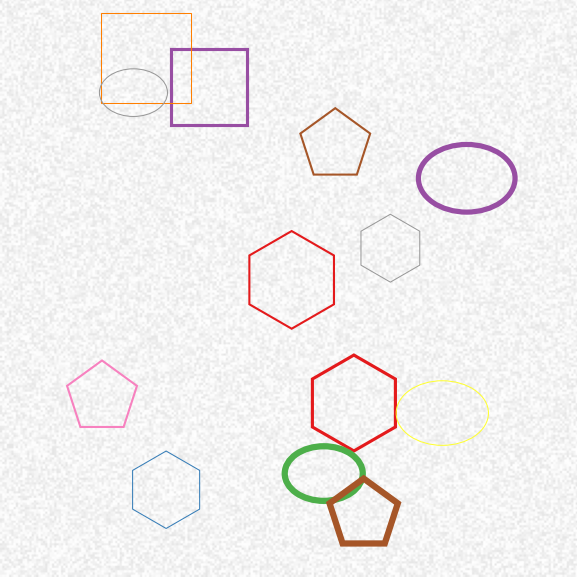[{"shape": "hexagon", "thickness": 1, "radius": 0.42, "center": [0.505, 0.514]}, {"shape": "hexagon", "thickness": 1.5, "radius": 0.42, "center": [0.613, 0.301]}, {"shape": "hexagon", "thickness": 0.5, "radius": 0.34, "center": [0.288, 0.151]}, {"shape": "oval", "thickness": 3, "radius": 0.34, "center": [0.561, 0.179]}, {"shape": "oval", "thickness": 2.5, "radius": 0.42, "center": [0.808, 0.69]}, {"shape": "square", "thickness": 1.5, "radius": 0.33, "center": [0.362, 0.848]}, {"shape": "square", "thickness": 0.5, "radius": 0.39, "center": [0.253, 0.898]}, {"shape": "oval", "thickness": 0.5, "radius": 0.4, "center": [0.766, 0.284]}, {"shape": "pentagon", "thickness": 3, "radius": 0.31, "center": [0.63, 0.108]}, {"shape": "pentagon", "thickness": 1, "radius": 0.32, "center": [0.581, 0.748]}, {"shape": "pentagon", "thickness": 1, "radius": 0.32, "center": [0.177, 0.311]}, {"shape": "oval", "thickness": 0.5, "radius": 0.29, "center": [0.231, 0.839]}, {"shape": "hexagon", "thickness": 0.5, "radius": 0.29, "center": [0.676, 0.569]}]